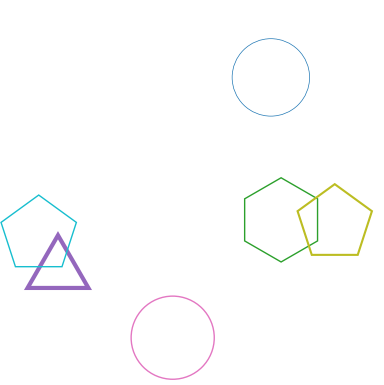[{"shape": "circle", "thickness": 0.5, "radius": 0.5, "center": [0.704, 0.799]}, {"shape": "hexagon", "thickness": 1, "radius": 0.55, "center": [0.73, 0.429]}, {"shape": "triangle", "thickness": 3, "radius": 0.46, "center": [0.151, 0.298]}, {"shape": "circle", "thickness": 1, "radius": 0.54, "center": [0.449, 0.123]}, {"shape": "pentagon", "thickness": 1.5, "radius": 0.51, "center": [0.869, 0.42]}, {"shape": "pentagon", "thickness": 1, "radius": 0.51, "center": [0.101, 0.391]}]